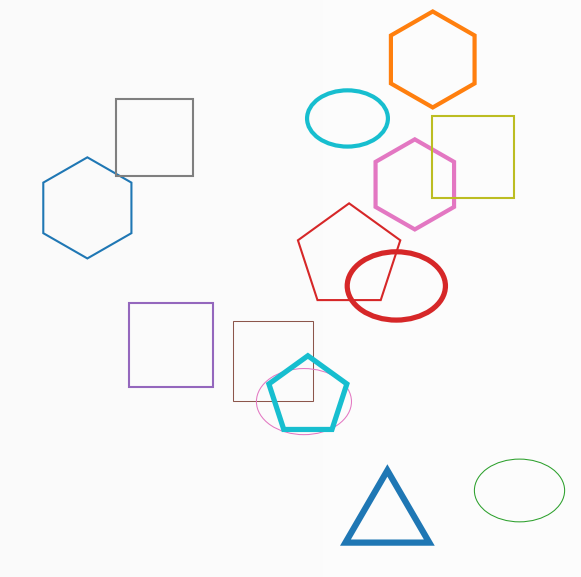[{"shape": "hexagon", "thickness": 1, "radius": 0.44, "center": [0.15, 0.639]}, {"shape": "triangle", "thickness": 3, "radius": 0.42, "center": [0.666, 0.101]}, {"shape": "hexagon", "thickness": 2, "radius": 0.42, "center": [0.744, 0.896]}, {"shape": "oval", "thickness": 0.5, "radius": 0.39, "center": [0.894, 0.15]}, {"shape": "oval", "thickness": 2.5, "radius": 0.42, "center": [0.682, 0.504]}, {"shape": "pentagon", "thickness": 1, "radius": 0.46, "center": [0.601, 0.554]}, {"shape": "square", "thickness": 1, "radius": 0.36, "center": [0.294, 0.402]}, {"shape": "square", "thickness": 0.5, "radius": 0.35, "center": [0.47, 0.375]}, {"shape": "oval", "thickness": 0.5, "radius": 0.41, "center": [0.523, 0.304]}, {"shape": "hexagon", "thickness": 2, "radius": 0.39, "center": [0.714, 0.68]}, {"shape": "square", "thickness": 1, "radius": 0.33, "center": [0.265, 0.761]}, {"shape": "square", "thickness": 1, "radius": 0.35, "center": [0.814, 0.727]}, {"shape": "pentagon", "thickness": 2.5, "radius": 0.35, "center": [0.53, 0.313]}, {"shape": "oval", "thickness": 2, "radius": 0.35, "center": [0.598, 0.794]}]